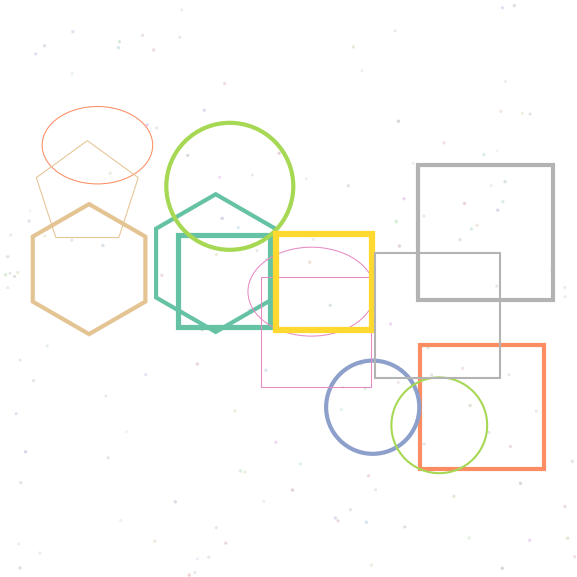[{"shape": "hexagon", "thickness": 2, "radius": 0.6, "center": [0.374, 0.544]}, {"shape": "square", "thickness": 2.5, "radius": 0.4, "center": [0.388, 0.513]}, {"shape": "square", "thickness": 2, "radius": 0.54, "center": [0.834, 0.294]}, {"shape": "oval", "thickness": 0.5, "radius": 0.48, "center": [0.169, 0.748]}, {"shape": "circle", "thickness": 2, "radius": 0.4, "center": [0.645, 0.294]}, {"shape": "oval", "thickness": 0.5, "radius": 0.55, "center": [0.539, 0.494]}, {"shape": "square", "thickness": 0.5, "radius": 0.48, "center": [0.547, 0.425]}, {"shape": "circle", "thickness": 1, "radius": 0.41, "center": [0.761, 0.263]}, {"shape": "circle", "thickness": 2, "radius": 0.55, "center": [0.398, 0.677]}, {"shape": "square", "thickness": 3, "radius": 0.42, "center": [0.561, 0.511]}, {"shape": "hexagon", "thickness": 2, "radius": 0.56, "center": [0.154, 0.533]}, {"shape": "pentagon", "thickness": 0.5, "radius": 0.46, "center": [0.151, 0.663]}, {"shape": "square", "thickness": 2, "radius": 0.58, "center": [0.841, 0.596]}, {"shape": "square", "thickness": 1, "radius": 0.54, "center": [0.758, 0.453]}]